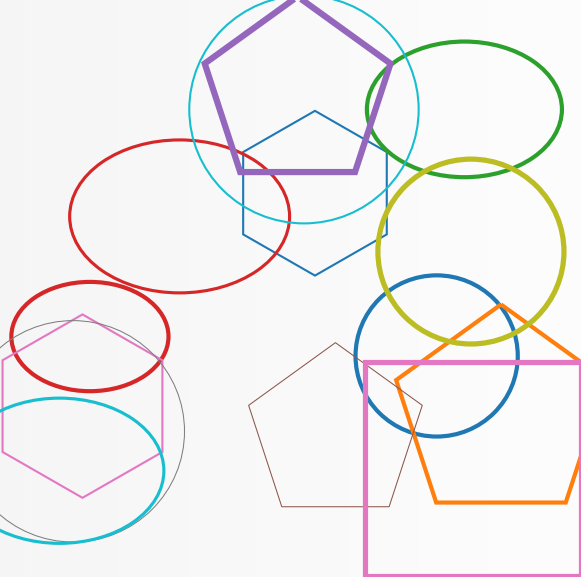[{"shape": "circle", "thickness": 2, "radius": 0.7, "center": [0.751, 0.383]}, {"shape": "hexagon", "thickness": 1, "radius": 0.71, "center": [0.542, 0.665]}, {"shape": "pentagon", "thickness": 2, "radius": 0.95, "center": [0.862, 0.282]}, {"shape": "oval", "thickness": 2, "radius": 0.84, "center": [0.799, 0.81]}, {"shape": "oval", "thickness": 2, "radius": 0.68, "center": [0.155, 0.416]}, {"shape": "oval", "thickness": 1.5, "radius": 0.95, "center": [0.309, 0.624]}, {"shape": "pentagon", "thickness": 3, "radius": 0.84, "center": [0.512, 0.837]}, {"shape": "pentagon", "thickness": 0.5, "radius": 0.79, "center": [0.577, 0.249]}, {"shape": "square", "thickness": 2.5, "radius": 0.93, "center": [0.814, 0.187]}, {"shape": "hexagon", "thickness": 1, "radius": 0.79, "center": [0.142, 0.296]}, {"shape": "circle", "thickness": 0.5, "radius": 0.96, "center": [0.126, 0.252]}, {"shape": "circle", "thickness": 2.5, "radius": 0.8, "center": [0.81, 0.564]}, {"shape": "oval", "thickness": 1.5, "radius": 0.9, "center": [0.102, 0.184]}, {"shape": "circle", "thickness": 1, "radius": 0.99, "center": [0.523, 0.81]}]